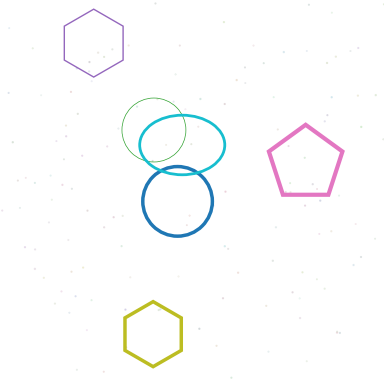[{"shape": "circle", "thickness": 2.5, "radius": 0.45, "center": [0.461, 0.477]}, {"shape": "circle", "thickness": 0.5, "radius": 0.42, "center": [0.4, 0.662]}, {"shape": "hexagon", "thickness": 1, "radius": 0.44, "center": [0.243, 0.888]}, {"shape": "pentagon", "thickness": 3, "radius": 0.5, "center": [0.794, 0.575]}, {"shape": "hexagon", "thickness": 2.5, "radius": 0.42, "center": [0.398, 0.132]}, {"shape": "oval", "thickness": 2, "radius": 0.55, "center": [0.473, 0.623]}]